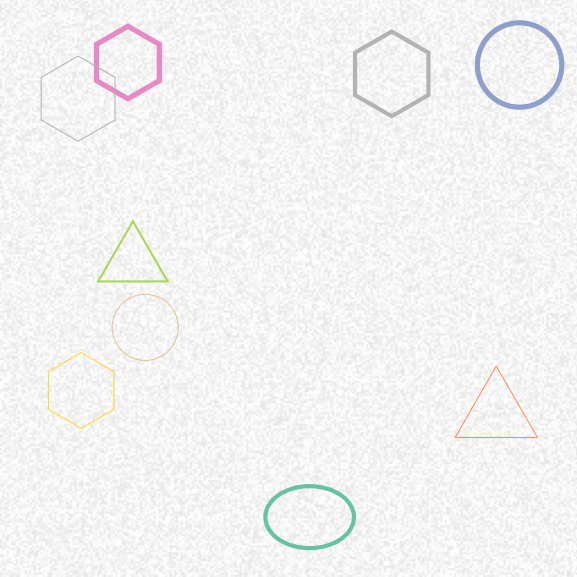[{"shape": "oval", "thickness": 2, "radius": 0.38, "center": [0.536, 0.104]}, {"shape": "triangle", "thickness": 0.5, "radius": 0.41, "center": [0.859, 0.283]}, {"shape": "circle", "thickness": 2.5, "radius": 0.37, "center": [0.9, 0.887]}, {"shape": "hexagon", "thickness": 2.5, "radius": 0.31, "center": [0.222, 0.891]}, {"shape": "triangle", "thickness": 1, "radius": 0.35, "center": [0.23, 0.547]}, {"shape": "hexagon", "thickness": 0.5, "radius": 0.33, "center": [0.141, 0.323]}, {"shape": "circle", "thickness": 0.5, "radius": 0.29, "center": [0.251, 0.432]}, {"shape": "hexagon", "thickness": 2, "radius": 0.37, "center": [0.678, 0.871]}, {"shape": "hexagon", "thickness": 0.5, "radius": 0.37, "center": [0.135, 0.828]}]